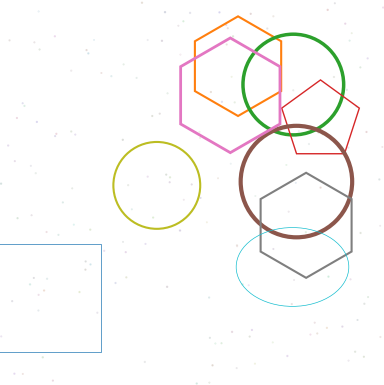[{"shape": "square", "thickness": 0.5, "radius": 0.7, "center": [0.121, 0.227]}, {"shape": "hexagon", "thickness": 1.5, "radius": 0.65, "center": [0.618, 0.828]}, {"shape": "circle", "thickness": 2.5, "radius": 0.65, "center": [0.762, 0.78]}, {"shape": "pentagon", "thickness": 1, "radius": 0.53, "center": [0.833, 0.686]}, {"shape": "circle", "thickness": 3, "radius": 0.72, "center": [0.77, 0.528]}, {"shape": "hexagon", "thickness": 2, "radius": 0.74, "center": [0.598, 0.752]}, {"shape": "hexagon", "thickness": 1.5, "radius": 0.68, "center": [0.795, 0.415]}, {"shape": "circle", "thickness": 1.5, "radius": 0.56, "center": [0.407, 0.518]}, {"shape": "oval", "thickness": 0.5, "radius": 0.73, "center": [0.76, 0.307]}]